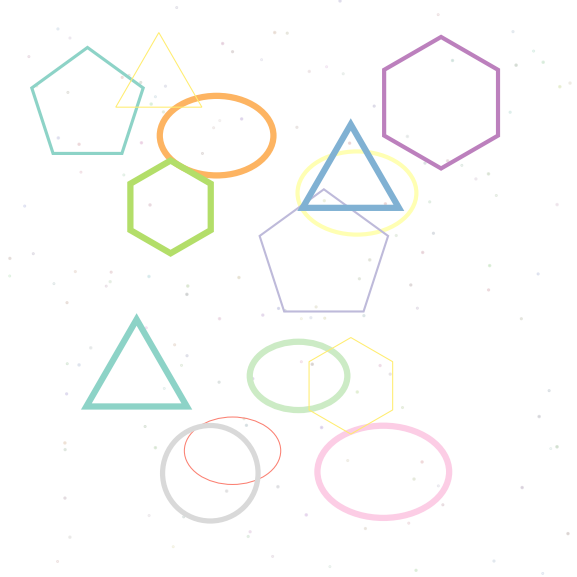[{"shape": "triangle", "thickness": 3, "radius": 0.5, "center": [0.237, 0.346]}, {"shape": "pentagon", "thickness": 1.5, "radius": 0.51, "center": [0.151, 0.815]}, {"shape": "oval", "thickness": 2, "radius": 0.51, "center": [0.618, 0.665]}, {"shape": "pentagon", "thickness": 1, "radius": 0.58, "center": [0.561, 0.554]}, {"shape": "oval", "thickness": 0.5, "radius": 0.42, "center": [0.403, 0.219]}, {"shape": "triangle", "thickness": 3, "radius": 0.48, "center": [0.607, 0.687]}, {"shape": "oval", "thickness": 3, "radius": 0.49, "center": [0.375, 0.764]}, {"shape": "hexagon", "thickness": 3, "radius": 0.4, "center": [0.295, 0.641]}, {"shape": "oval", "thickness": 3, "radius": 0.57, "center": [0.664, 0.182]}, {"shape": "circle", "thickness": 2.5, "radius": 0.41, "center": [0.364, 0.18]}, {"shape": "hexagon", "thickness": 2, "radius": 0.57, "center": [0.764, 0.821]}, {"shape": "oval", "thickness": 3, "radius": 0.42, "center": [0.517, 0.348]}, {"shape": "hexagon", "thickness": 0.5, "radius": 0.42, "center": [0.608, 0.331]}, {"shape": "triangle", "thickness": 0.5, "radius": 0.43, "center": [0.275, 0.857]}]